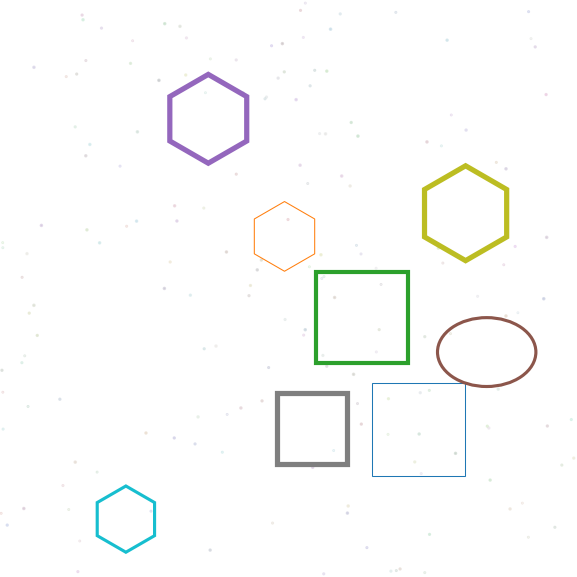[{"shape": "square", "thickness": 0.5, "radius": 0.4, "center": [0.724, 0.256]}, {"shape": "hexagon", "thickness": 0.5, "radius": 0.3, "center": [0.493, 0.59]}, {"shape": "square", "thickness": 2, "radius": 0.4, "center": [0.627, 0.45]}, {"shape": "hexagon", "thickness": 2.5, "radius": 0.38, "center": [0.361, 0.793]}, {"shape": "oval", "thickness": 1.5, "radius": 0.43, "center": [0.843, 0.389]}, {"shape": "square", "thickness": 2.5, "radius": 0.3, "center": [0.54, 0.257]}, {"shape": "hexagon", "thickness": 2.5, "radius": 0.41, "center": [0.806, 0.63]}, {"shape": "hexagon", "thickness": 1.5, "radius": 0.29, "center": [0.218, 0.1]}]